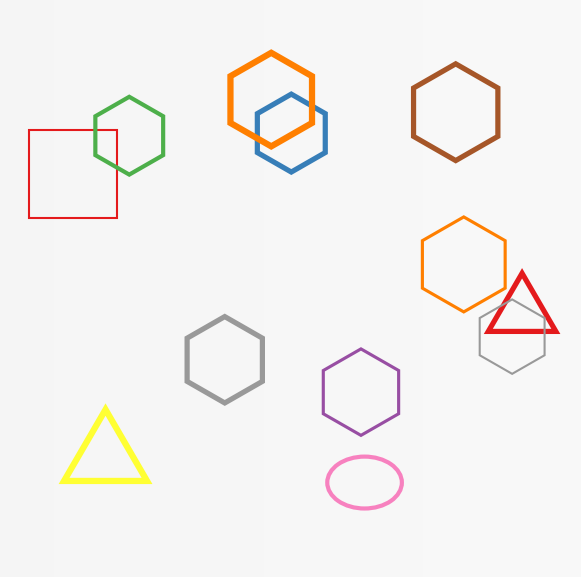[{"shape": "square", "thickness": 1, "radius": 0.38, "center": [0.125, 0.698]}, {"shape": "triangle", "thickness": 2.5, "radius": 0.34, "center": [0.898, 0.459]}, {"shape": "hexagon", "thickness": 2.5, "radius": 0.34, "center": [0.501, 0.769]}, {"shape": "hexagon", "thickness": 2, "radius": 0.34, "center": [0.222, 0.764]}, {"shape": "hexagon", "thickness": 1.5, "radius": 0.37, "center": [0.621, 0.32]}, {"shape": "hexagon", "thickness": 1.5, "radius": 0.41, "center": [0.798, 0.541]}, {"shape": "hexagon", "thickness": 3, "radius": 0.41, "center": [0.467, 0.827]}, {"shape": "triangle", "thickness": 3, "radius": 0.41, "center": [0.182, 0.208]}, {"shape": "hexagon", "thickness": 2.5, "radius": 0.42, "center": [0.784, 0.805]}, {"shape": "oval", "thickness": 2, "radius": 0.32, "center": [0.627, 0.164]}, {"shape": "hexagon", "thickness": 1, "radius": 0.32, "center": [0.881, 0.416]}, {"shape": "hexagon", "thickness": 2.5, "radius": 0.37, "center": [0.387, 0.376]}]